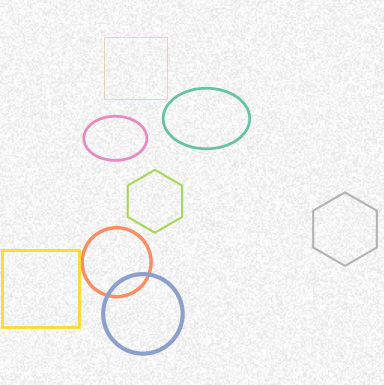[{"shape": "oval", "thickness": 2, "radius": 0.56, "center": [0.536, 0.692]}, {"shape": "circle", "thickness": 2.5, "radius": 0.45, "center": [0.303, 0.319]}, {"shape": "circle", "thickness": 3, "radius": 0.52, "center": [0.371, 0.185]}, {"shape": "oval", "thickness": 2, "radius": 0.41, "center": [0.3, 0.641]}, {"shape": "hexagon", "thickness": 1.5, "radius": 0.41, "center": [0.402, 0.477]}, {"shape": "square", "thickness": 2, "radius": 0.5, "center": [0.105, 0.25]}, {"shape": "square", "thickness": 0.5, "radius": 0.41, "center": [0.352, 0.824]}, {"shape": "hexagon", "thickness": 1.5, "radius": 0.48, "center": [0.896, 0.405]}]